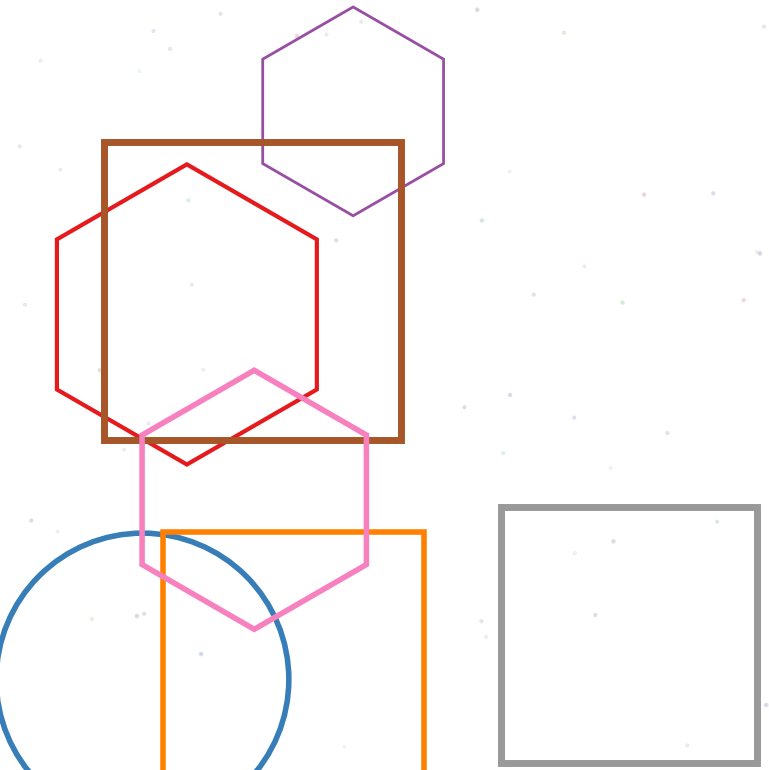[{"shape": "hexagon", "thickness": 1.5, "radius": 0.97, "center": [0.243, 0.592]}, {"shape": "circle", "thickness": 2, "radius": 0.95, "center": [0.185, 0.118]}, {"shape": "hexagon", "thickness": 1, "radius": 0.68, "center": [0.459, 0.855]}, {"shape": "square", "thickness": 2, "radius": 0.85, "center": [0.382, 0.139]}, {"shape": "square", "thickness": 2.5, "radius": 0.97, "center": [0.328, 0.622]}, {"shape": "hexagon", "thickness": 2, "radius": 0.84, "center": [0.33, 0.351]}, {"shape": "square", "thickness": 2.5, "radius": 0.83, "center": [0.817, 0.176]}]